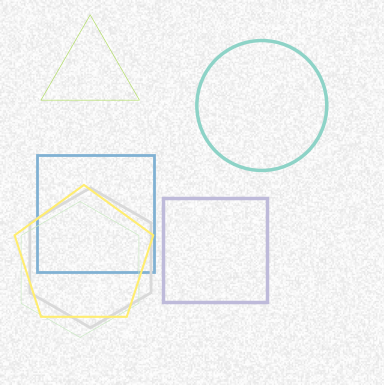[{"shape": "circle", "thickness": 2.5, "radius": 0.84, "center": [0.68, 0.726]}, {"shape": "square", "thickness": 2.5, "radius": 0.68, "center": [0.559, 0.35]}, {"shape": "square", "thickness": 2, "radius": 0.76, "center": [0.249, 0.446]}, {"shape": "triangle", "thickness": 0.5, "radius": 0.74, "center": [0.234, 0.814]}, {"shape": "hexagon", "thickness": 2, "radius": 0.91, "center": [0.235, 0.33]}, {"shape": "hexagon", "thickness": 0.5, "radius": 0.88, "center": [0.208, 0.3]}, {"shape": "pentagon", "thickness": 1.5, "radius": 0.95, "center": [0.218, 0.33]}]